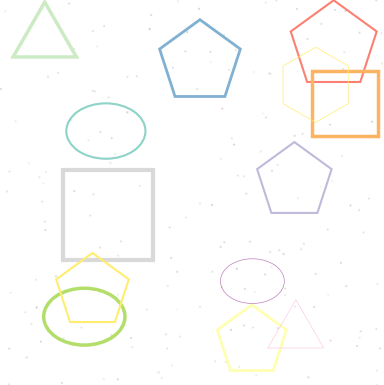[{"shape": "oval", "thickness": 1.5, "radius": 0.51, "center": [0.275, 0.66]}, {"shape": "pentagon", "thickness": 2, "radius": 0.47, "center": [0.654, 0.114]}, {"shape": "pentagon", "thickness": 1.5, "radius": 0.51, "center": [0.765, 0.529]}, {"shape": "pentagon", "thickness": 1.5, "radius": 0.59, "center": [0.867, 0.882]}, {"shape": "pentagon", "thickness": 2, "radius": 0.55, "center": [0.519, 0.839]}, {"shape": "square", "thickness": 2.5, "radius": 0.42, "center": [0.896, 0.732]}, {"shape": "oval", "thickness": 2.5, "radius": 0.53, "center": [0.219, 0.178]}, {"shape": "triangle", "thickness": 0.5, "radius": 0.42, "center": [0.768, 0.138]}, {"shape": "square", "thickness": 3, "radius": 0.58, "center": [0.28, 0.441]}, {"shape": "oval", "thickness": 0.5, "radius": 0.41, "center": [0.656, 0.27]}, {"shape": "triangle", "thickness": 2.5, "radius": 0.47, "center": [0.116, 0.9]}, {"shape": "hexagon", "thickness": 0.5, "radius": 0.49, "center": [0.82, 0.78]}, {"shape": "pentagon", "thickness": 1.5, "radius": 0.5, "center": [0.24, 0.244]}]